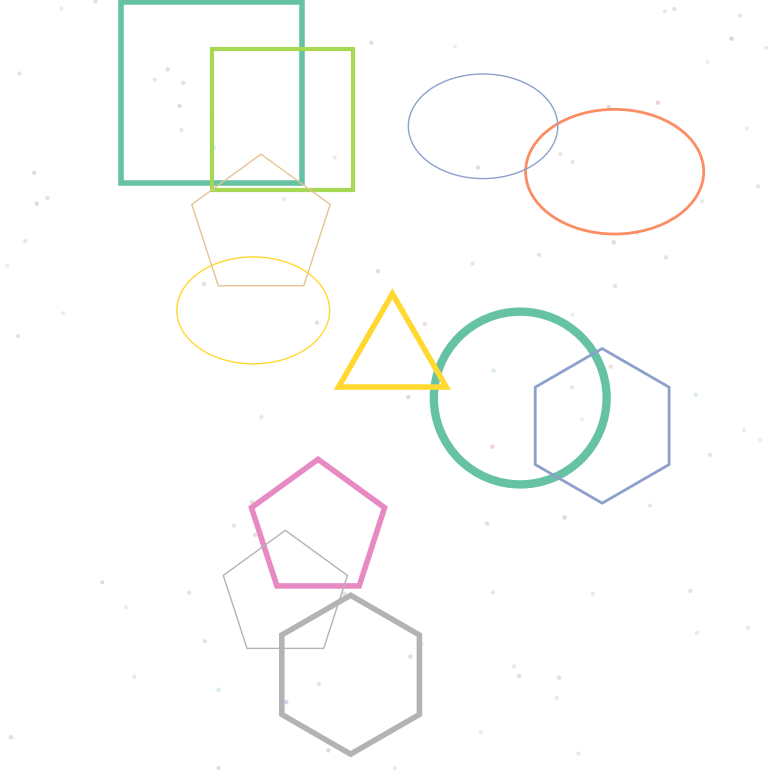[{"shape": "square", "thickness": 2, "radius": 0.59, "center": [0.274, 0.88]}, {"shape": "circle", "thickness": 3, "radius": 0.56, "center": [0.676, 0.483]}, {"shape": "oval", "thickness": 1, "radius": 0.58, "center": [0.798, 0.777]}, {"shape": "hexagon", "thickness": 1, "radius": 0.5, "center": [0.782, 0.447]}, {"shape": "oval", "thickness": 0.5, "radius": 0.49, "center": [0.627, 0.836]}, {"shape": "pentagon", "thickness": 2, "radius": 0.45, "center": [0.413, 0.313]}, {"shape": "square", "thickness": 1.5, "radius": 0.46, "center": [0.367, 0.844]}, {"shape": "oval", "thickness": 0.5, "radius": 0.5, "center": [0.329, 0.597]}, {"shape": "triangle", "thickness": 2, "radius": 0.4, "center": [0.51, 0.538]}, {"shape": "pentagon", "thickness": 0.5, "radius": 0.47, "center": [0.339, 0.705]}, {"shape": "pentagon", "thickness": 0.5, "radius": 0.42, "center": [0.371, 0.226]}, {"shape": "hexagon", "thickness": 2, "radius": 0.52, "center": [0.455, 0.124]}]